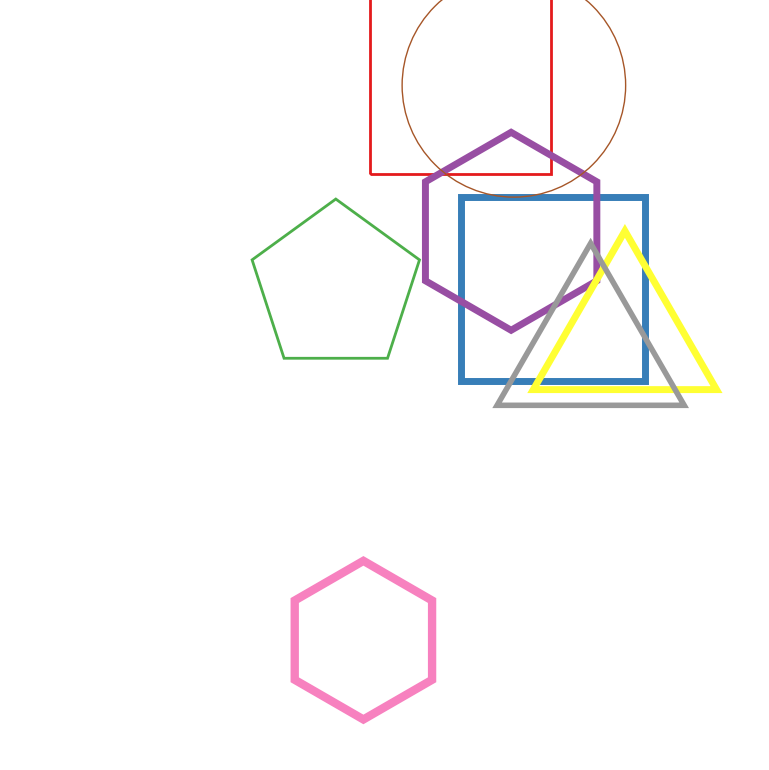[{"shape": "square", "thickness": 1, "radius": 0.59, "center": [0.598, 0.892]}, {"shape": "square", "thickness": 2.5, "radius": 0.6, "center": [0.718, 0.625]}, {"shape": "pentagon", "thickness": 1, "radius": 0.57, "center": [0.436, 0.627]}, {"shape": "hexagon", "thickness": 2.5, "radius": 0.64, "center": [0.664, 0.7]}, {"shape": "triangle", "thickness": 2.5, "radius": 0.69, "center": [0.812, 0.563]}, {"shape": "circle", "thickness": 0.5, "radius": 0.73, "center": [0.667, 0.889]}, {"shape": "hexagon", "thickness": 3, "radius": 0.51, "center": [0.472, 0.169]}, {"shape": "triangle", "thickness": 2, "radius": 0.7, "center": [0.767, 0.544]}]